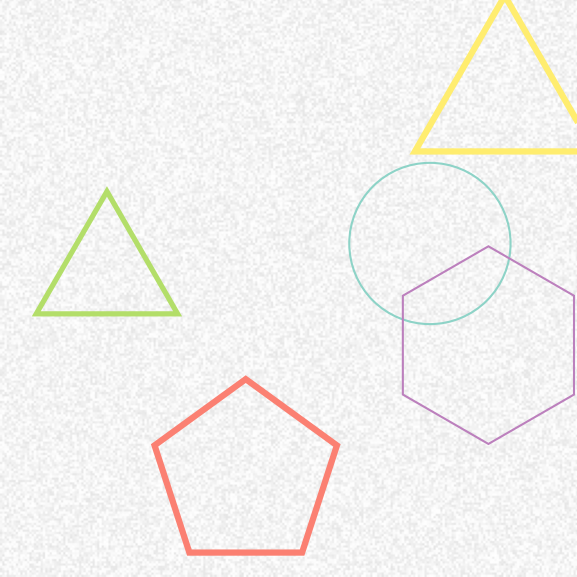[{"shape": "circle", "thickness": 1, "radius": 0.7, "center": [0.744, 0.578]}, {"shape": "pentagon", "thickness": 3, "radius": 0.83, "center": [0.426, 0.177]}, {"shape": "triangle", "thickness": 2.5, "radius": 0.71, "center": [0.185, 0.526]}, {"shape": "hexagon", "thickness": 1, "radius": 0.86, "center": [0.846, 0.402]}, {"shape": "triangle", "thickness": 3, "radius": 0.9, "center": [0.874, 0.827]}]